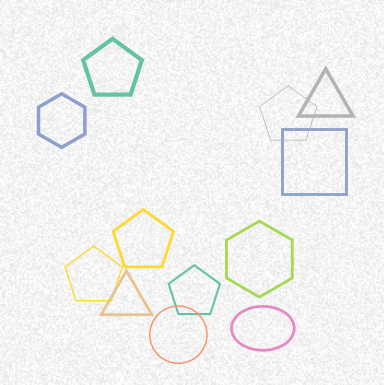[{"shape": "pentagon", "thickness": 1.5, "radius": 0.35, "center": [0.505, 0.241]}, {"shape": "pentagon", "thickness": 3, "radius": 0.4, "center": [0.292, 0.819]}, {"shape": "circle", "thickness": 1, "radius": 0.37, "center": [0.463, 0.131]}, {"shape": "hexagon", "thickness": 2.5, "radius": 0.35, "center": [0.16, 0.687]}, {"shape": "square", "thickness": 2, "radius": 0.42, "center": [0.815, 0.58]}, {"shape": "oval", "thickness": 2, "radius": 0.41, "center": [0.683, 0.147]}, {"shape": "hexagon", "thickness": 2, "radius": 0.49, "center": [0.674, 0.327]}, {"shape": "pentagon", "thickness": 2, "radius": 0.41, "center": [0.372, 0.374]}, {"shape": "pentagon", "thickness": 1, "radius": 0.39, "center": [0.243, 0.282]}, {"shape": "triangle", "thickness": 2, "radius": 0.38, "center": [0.328, 0.22]}, {"shape": "pentagon", "thickness": 0.5, "radius": 0.39, "center": [0.749, 0.699]}, {"shape": "triangle", "thickness": 2.5, "radius": 0.41, "center": [0.846, 0.74]}]